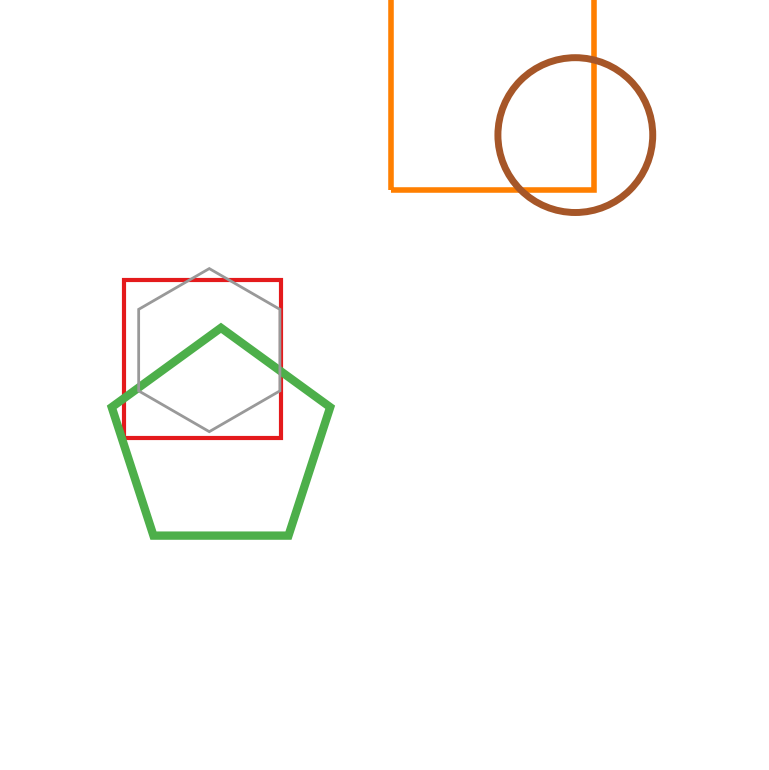[{"shape": "square", "thickness": 1.5, "radius": 0.51, "center": [0.263, 0.533]}, {"shape": "pentagon", "thickness": 3, "radius": 0.75, "center": [0.287, 0.425]}, {"shape": "square", "thickness": 2, "radius": 0.66, "center": [0.64, 0.885]}, {"shape": "circle", "thickness": 2.5, "radius": 0.5, "center": [0.747, 0.825]}, {"shape": "hexagon", "thickness": 1, "radius": 0.53, "center": [0.272, 0.545]}]